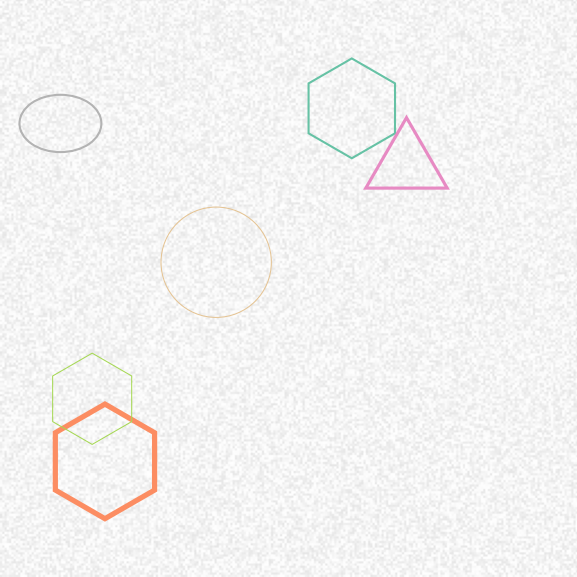[{"shape": "hexagon", "thickness": 1, "radius": 0.43, "center": [0.609, 0.812]}, {"shape": "hexagon", "thickness": 2.5, "radius": 0.5, "center": [0.182, 0.2]}, {"shape": "triangle", "thickness": 1.5, "radius": 0.41, "center": [0.704, 0.714]}, {"shape": "hexagon", "thickness": 0.5, "radius": 0.4, "center": [0.16, 0.309]}, {"shape": "circle", "thickness": 0.5, "radius": 0.48, "center": [0.374, 0.545]}, {"shape": "oval", "thickness": 1, "radius": 0.35, "center": [0.105, 0.785]}]